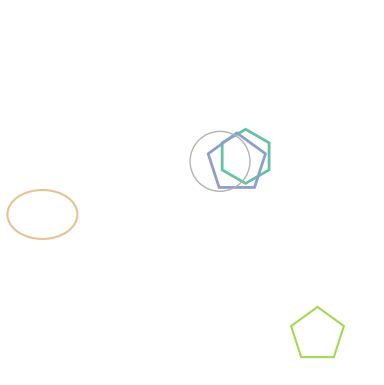[{"shape": "hexagon", "thickness": 2, "radius": 0.35, "center": [0.638, 0.594]}, {"shape": "pentagon", "thickness": 2, "radius": 0.39, "center": [0.615, 0.576]}, {"shape": "pentagon", "thickness": 1.5, "radius": 0.36, "center": [0.825, 0.131]}, {"shape": "oval", "thickness": 1.5, "radius": 0.45, "center": [0.11, 0.443]}, {"shape": "circle", "thickness": 1, "radius": 0.39, "center": [0.572, 0.581]}]